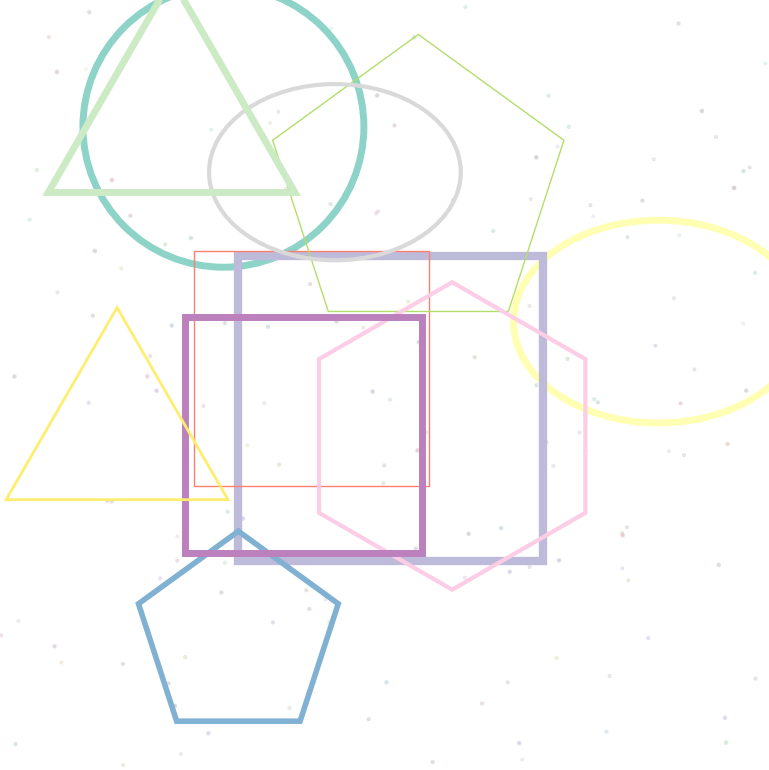[{"shape": "circle", "thickness": 2.5, "radius": 0.91, "center": [0.29, 0.835]}, {"shape": "oval", "thickness": 2.5, "radius": 0.94, "center": [0.855, 0.582]}, {"shape": "square", "thickness": 3, "radius": 0.99, "center": [0.508, 0.47]}, {"shape": "square", "thickness": 0.5, "radius": 0.76, "center": [0.404, 0.521]}, {"shape": "pentagon", "thickness": 2, "radius": 0.68, "center": [0.31, 0.174]}, {"shape": "pentagon", "thickness": 0.5, "radius": 0.99, "center": [0.543, 0.756]}, {"shape": "hexagon", "thickness": 1.5, "radius": 1.0, "center": [0.587, 0.434]}, {"shape": "oval", "thickness": 1.5, "radius": 0.82, "center": [0.435, 0.776]}, {"shape": "square", "thickness": 2.5, "radius": 0.77, "center": [0.394, 0.435]}, {"shape": "triangle", "thickness": 2.5, "radius": 0.92, "center": [0.223, 0.843]}, {"shape": "triangle", "thickness": 1, "radius": 0.83, "center": [0.152, 0.434]}]